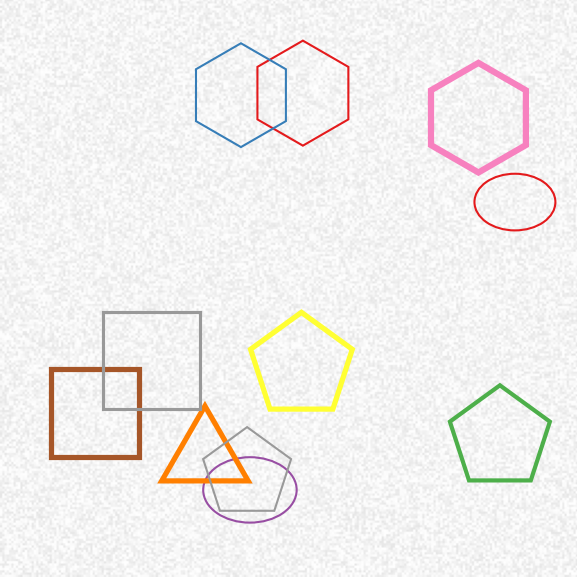[{"shape": "oval", "thickness": 1, "radius": 0.35, "center": [0.892, 0.649]}, {"shape": "hexagon", "thickness": 1, "radius": 0.45, "center": [0.524, 0.838]}, {"shape": "hexagon", "thickness": 1, "radius": 0.45, "center": [0.417, 0.834]}, {"shape": "pentagon", "thickness": 2, "radius": 0.46, "center": [0.866, 0.241]}, {"shape": "oval", "thickness": 1, "radius": 0.4, "center": [0.433, 0.151]}, {"shape": "triangle", "thickness": 2.5, "radius": 0.43, "center": [0.355, 0.21]}, {"shape": "pentagon", "thickness": 2.5, "radius": 0.46, "center": [0.522, 0.366]}, {"shape": "square", "thickness": 2.5, "radius": 0.38, "center": [0.165, 0.284]}, {"shape": "hexagon", "thickness": 3, "radius": 0.47, "center": [0.828, 0.795]}, {"shape": "square", "thickness": 1.5, "radius": 0.42, "center": [0.263, 0.375]}, {"shape": "pentagon", "thickness": 1, "radius": 0.4, "center": [0.428, 0.179]}]